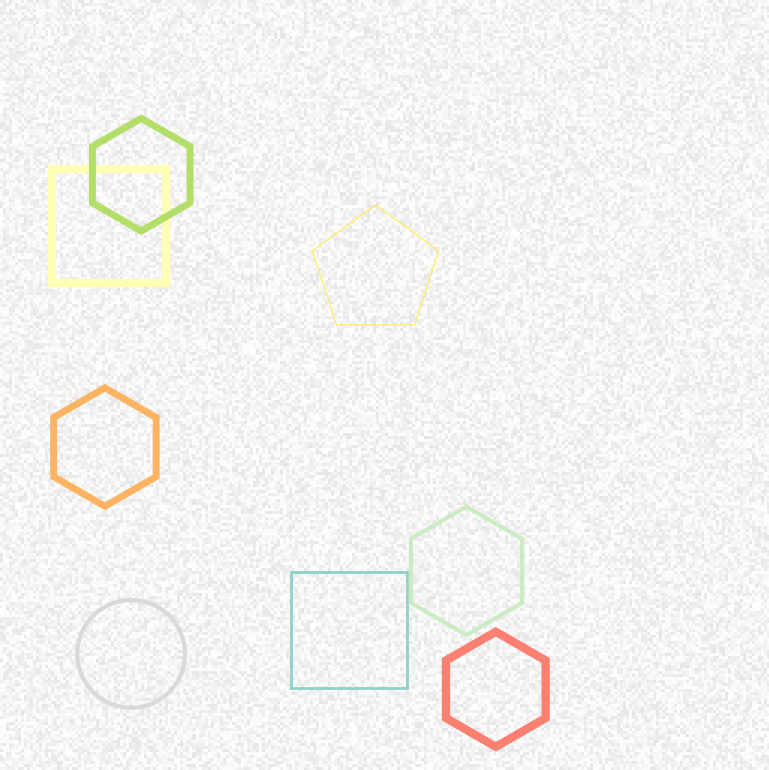[{"shape": "square", "thickness": 1, "radius": 0.38, "center": [0.453, 0.182]}, {"shape": "square", "thickness": 3, "radius": 0.37, "center": [0.142, 0.707]}, {"shape": "hexagon", "thickness": 3, "radius": 0.37, "center": [0.644, 0.105]}, {"shape": "hexagon", "thickness": 2.5, "radius": 0.38, "center": [0.136, 0.419]}, {"shape": "hexagon", "thickness": 2.5, "radius": 0.37, "center": [0.183, 0.773]}, {"shape": "circle", "thickness": 1.5, "radius": 0.35, "center": [0.17, 0.151]}, {"shape": "hexagon", "thickness": 1.5, "radius": 0.42, "center": [0.606, 0.259]}, {"shape": "pentagon", "thickness": 0.5, "radius": 0.43, "center": [0.488, 0.648]}]